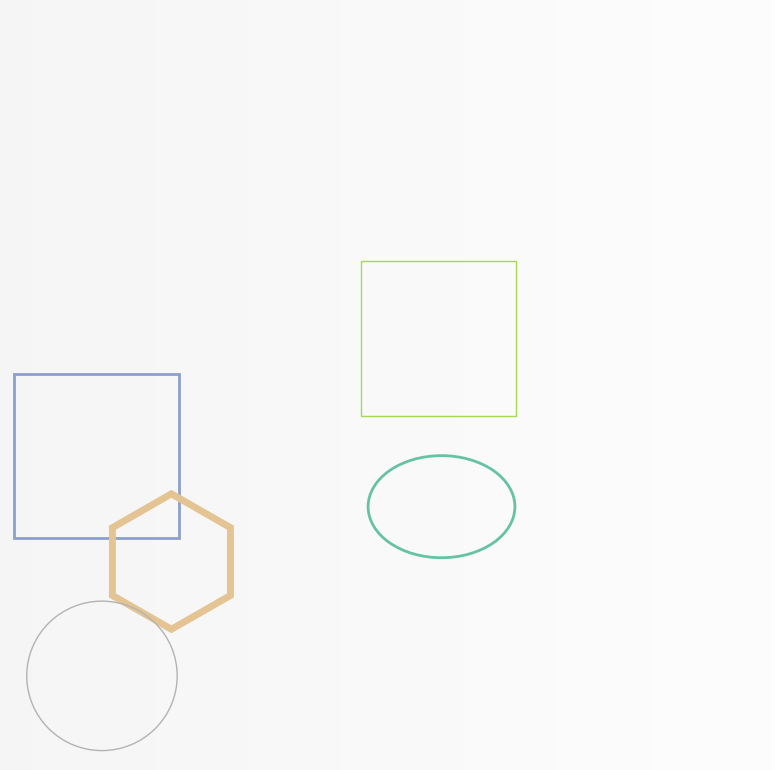[{"shape": "oval", "thickness": 1, "radius": 0.47, "center": [0.57, 0.342]}, {"shape": "square", "thickness": 1, "radius": 0.53, "center": [0.124, 0.408]}, {"shape": "square", "thickness": 0.5, "radius": 0.5, "center": [0.566, 0.56]}, {"shape": "hexagon", "thickness": 2.5, "radius": 0.44, "center": [0.221, 0.271]}, {"shape": "circle", "thickness": 0.5, "radius": 0.49, "center": [0.132, 0.122]}]